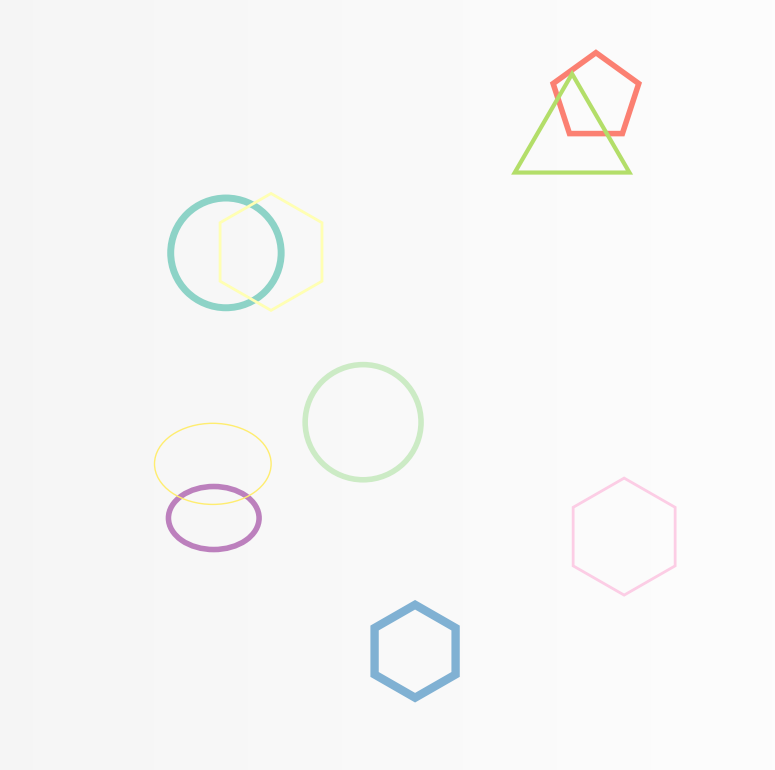[{"shape": "circle", "thickness": 2.5, "radius": 0.36, "center": [0.292, 0.672]}, {"shape": "hexagon", "thickness": 1, "radius": 0.38, "center": [0.35, 0.673]}, {"shape": "pentagon", "thickness": 2, "radius": 0.29, "center": [0.769, 0.874]}, {"shape": "hexagon", "thickness": 3, "radius": 0.3, "center": [0.536, 0.154]}, {"shape": "triangle", "thickness": 1.5, "radius": 0.43, "center": [0.738, 0.819]}, {"shape": "hexagon", "thickness": 1, "radius": 0.38, "center": [0.805, 0.303]}, {"shape": "oval", "thickness": 2, "radius": 0.29, "center": [0.276, 0.327]}, {"shape": "circle", "thickness": 2, "radius": 0.37, "center": [0.469, 0.452]}, {"shape": "oval", "thickness": 0.5, "radius": 0.38, "center": [0.275, 0.398]}]